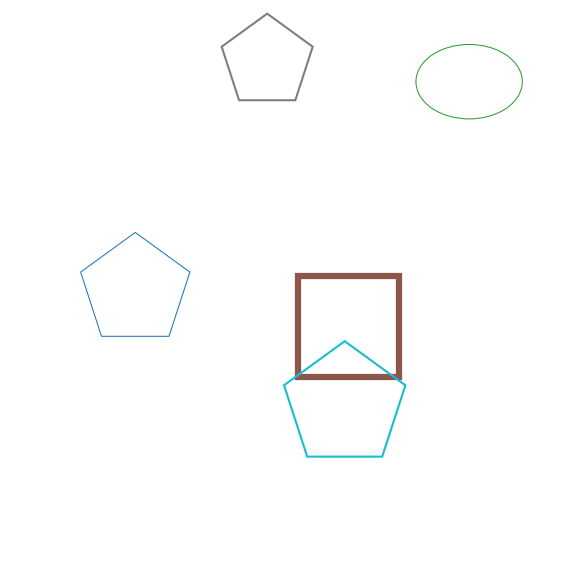[{"shape": "pentagon", "thickness": 0.5, "radius": 0.5, "center": [0.234, 0.497]}, {"shape": "oval", "thickness": 0.5, "radius": 0.46, "center": [0.812, 0.858]}, {"shape": "square", "thickness": 3, "radius": 0.44, "center": [0.604, 0.434]}, {"shape": "pentagon", "thickness": 1, "radius": 0.41, "center": [0.463, 0.893]}, {"shape": "pentagon", "thickness": 1, "radius": 0.55, "center": [0.597, 0.298]}]